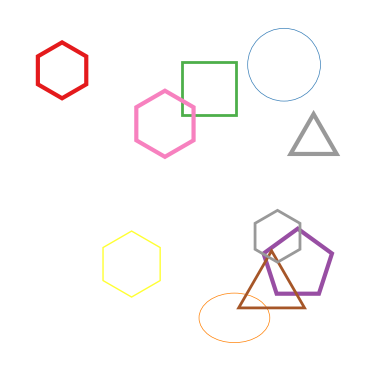[{"shape": "hexagon", "thickness": 3, "radius": 0.36, "center": [0.161, 0.817]}, {"shape": "circle", "thickness": 0.5, "radius": 0.47, "center": [0.738, 0.832]}, {"shape": "square", "thickness": 2, "radius": 0.35, "center": [0.543, 0.771]}, {"shape": "pentagon", "thickness": 3, "radius": 0.47, "center": [0.773, 0.313]}, {"shape": "oval", "thickness": 0.5, "radius": 0.46, "center": [0.609, 0.174]}, {"shape": "hexagon", "thickness": 1, "radius": 0.43, "center": [0.342, 0.314]}, {"shape": "triangle", "thickness": 2, "radius": 0.49, "center": [0.705, 0.25]}, {"shape": "hexagon", "thickness": 3, "radius": 0.43, "center": [0.428, 0.678]}, {"shape": "hexagon", "thickness": 2, "radius": 0.34, "center": [0.721, 0.386]}, {"shape": "triangle", "thickness": 3, "radius": 0.35, "center": [0.815, 0.635]}]